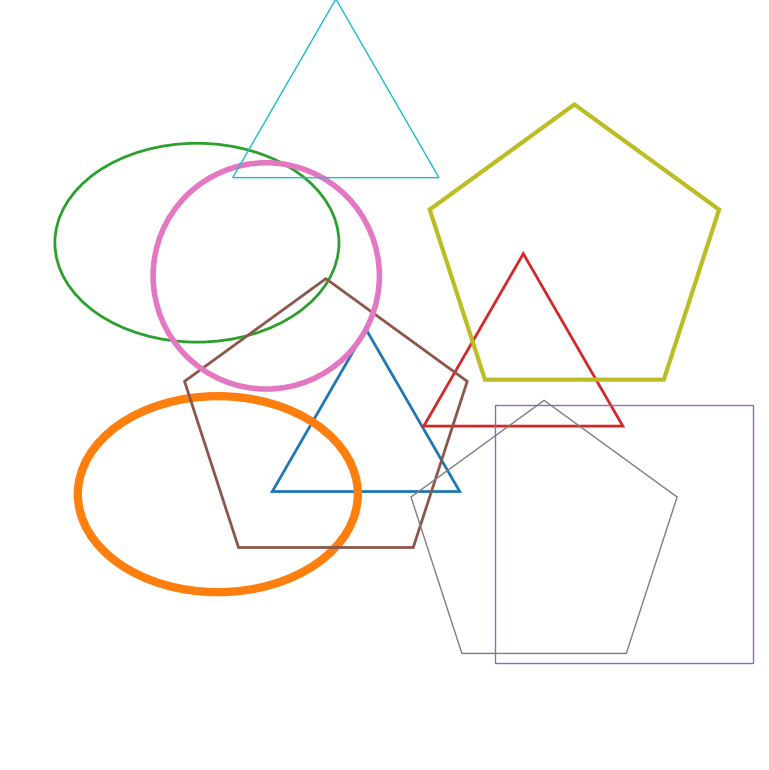[{"shape": "triangle", "thickness": 1, "radius": 0.7, "center": [0.475, 0.432]}, {"shape": "oval", "thickness": 3, "radius": 0.91, "center": [0.283, 0.358]}, {"shape": "oval", "thickness": 1, "radius": 0.92, "center": [0.256, 0.685]}, {"shape": "triangle", "thickness": 1, "radius": 0.75, "center": [0.68, 0.521]}, {"shape": "square", "thickness": 0.5, "radius": 0.84, "center": [0.81, 0.307]}, {"shape": "pentagon", "thickness": 1, "radius": 0.96, "center": [0.423, 0.445]}, {"shape": "circle", "thickness": 2, "radius": 0.73, "center": [0.346, 0.642]}, {"shape": "pentagon", "thickness": 0.5, "radius": 0.91, "center": [0.707, 0.298]}, {"shape": "pentagon", "thickness": 1.5, "radius": 0.99, "center": [0.746, 0.667]}, {"shape": "triangle", "thickness": 0.5, "radius": 0.77, "center": [0.436, 0.847]}]